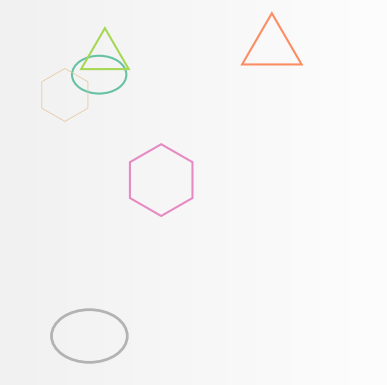[{"shape": "oval", "thickness": 1.5, "radius": 0.35, "center": [0.256, 0.806]}, {"shape": "triangle", "thickness": 1.5, "radius": 0.44, "center": [0.702, 0.877]}, {"shape": "hexagon", "thickness": 1.5, "radius": 0.47, "center": [0.416, 0.532]}, {"shape": "triangle", "thickness": 1.5, "radius": 0.35, "center": [0.271, 0.856]}, {"shape": "hexagon", "thickness": 0.5, "radius": 0.34, "center": [0.167, 0.753]}, {"shape": "oval", "thickness": 2, "radius": 0.49, "center": [0.231, 0.127]}]